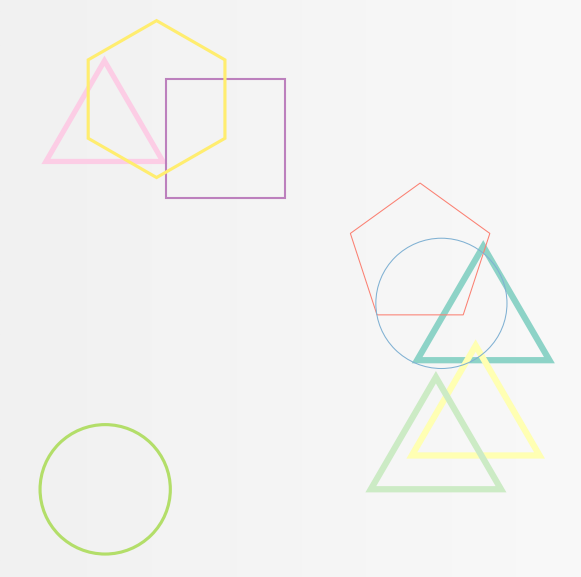[{"shape": "triangle", "thickness": 3, "radius": 0.66, "center": [0.831, 0.441]}, {"shape": "triangle", "thickness": 3, "radius": 0.63, "center": [0.818, 0.274]}, {"shape": "pentagon", "thickness": 0.5, "radius": 0.63, "center": [0.723, 0.556]}, {"shape": "circle", "thickness": 0.5, "radius": 0.56, "center": [0.759, 0.474]}, {"shape": "circle", "thickness": 1.5, "radius": 0.56, "center": [0.181, 0.152]}, {"shape": "triangle", "thickness": 2.5, "radius": 0.58, "center": [0.18, 0.778]}, {"shape": "square", "thickness": 1, "radius": 0.51, "center": [0.387, 0.759]}, {"shape": "triangle", "thickness": 3, "radius": 0.65, "center": [0.75, 0.217]}, {"shape": "hexagon", "thickness": 1.5, "radius": 0.68, "center": [0.269, 0.828]}]